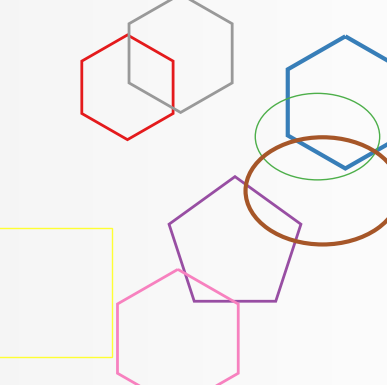[{"shape": "hexagon", "thickness": 2, "radius": 0.68, "center": [0.329, 0.773]}, {"shape": "hexagon", "thickness": 3, "radius": 0.86, "center": [0.891, 0.734]}, {"shape": "oval", "thickness": 1, "radius": 0.8, "center": [0.819, 0.645]}, {"shape": "pentagon", "thickness": 2, "radius": 0.89, "center": [0.606, 0.362]}, {"shape": "square", "thickness": 1, "radius": 0.84, "center": [0.122, 0.24]}, {"shape": "oval", "thickness": 3, "radius": 0.99, "center": [0.833, 0.504]}, {"shape": "hexagon", "thickness": 2, "radius": 0.9, "center": [0.459, 0.12]}, {"shape": "hexagon", "thickness": 2, "radius": 0.77, "center": [0.466, 0.862]}]